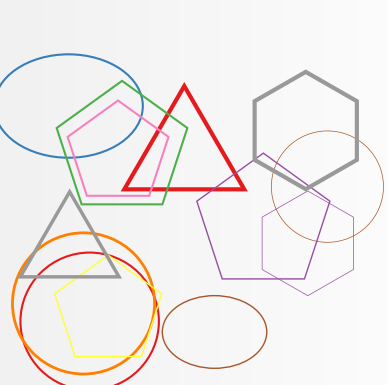[{"shape": "triangle", "thickness": 3, "radius": 0.89, "center": [0.476, 0.598]}, {"shape": "circle", "thickness": 1.5, "radius": 0.89, "center": [0.231, 0.165]}, {"shape": "oval", "thickness": 1.5, "radius": 0.96, "center": [0.177, 0.725]}, {"shape": "pentagon", "thickness": 1.5, "radius": 0.89, "center": [0.315, 0.613]}, {"shape": "hexagon", "thickness": 0.5, "radius": 0.68, "center": [0.794, 0.368]}, {"shape": "pentagon", "thickness": 1, "radius": 0.9, "center": [0.68, 0.422]}, {"shape": "circle", "thickness": 2, "radius": 0.92, "center": [0.216, 0.212]}, {"shape": "pentagon", "thickness": 1, "radius": 0.73, "center": [0.279, 0.192]}, {"shape": "oval", "thickness": 1, "radius": 0.67, "center": [0.554, 0.138]}, {"shape": "circle", "thickness": 0.5, "radius": 0.72, "center": [0.845, 0.515]}, {"shape": "pentagon", "thickness": 1.5, "radius": 0.68, "center": [0.305, 0.602]}, {"shape": "triangle", "thickness": 2.5, "radius": 0.74, "center": [0.18, 0.354]}, {"shape": "hexagon", "thickness": 3, "radius": 0.76, "center": [0.789, 0.661]}]